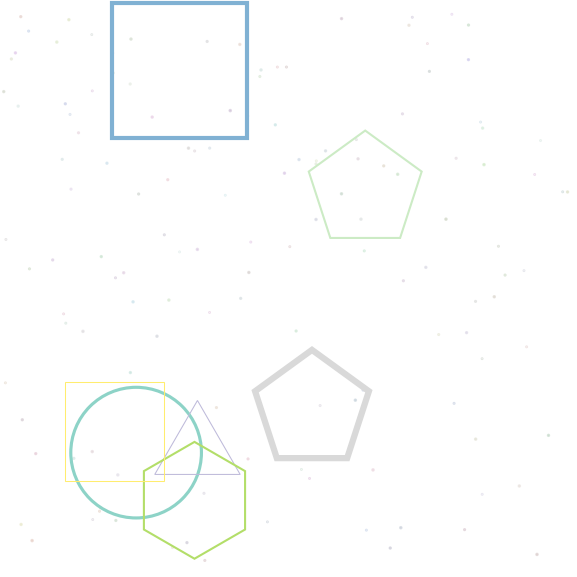[{"shape": "circle", "thickness": 1.5, "radius": 0.57, "center": [0.236, 0.215]}, {"shape": "triangle", "thickness": 0.5, "radius": 0.43, "center": [0.342, 0.22]}, {"shape": "square", "thickness": 2, "radius": 0.59, "center": [0.311, 0.877]}, {"shape": "hexagon", "thickness": 1, "radius": 0.51, "center": [0.337, 0.133]}, {"shape": "pentagon", "thickness": 3, "radius": 0.52, "center": [0.54, 0.29]}, {"shape": "pentagon", "thickness": 1, "radius": 0.51, "center": [0.632, 0.67]}, {"shape": "square", "thickness": 0.5, "radius": 0.43, "center": [0.199, 0.252]}]